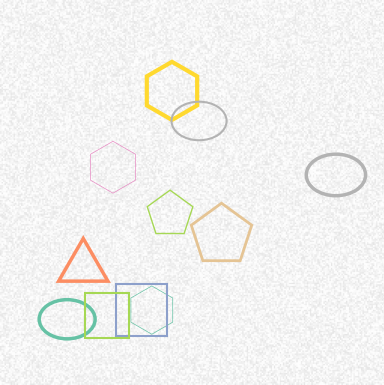[{"shape": "oval", "thickness": 2.5, "radius": 0.36, "center": [0.174, 0.171]}, {"shape": "hexagon", "thickness": 0.5, "radius": 0.31, "center": [0.394, 0.195]}, {"shape": "triangle", "thickness": 2.5, "radius": 0.37, "center": [0.216, 0.307]}, {"shape": "square", "thickness": 1.5, "radius": 0.33, "center": [0.368, 0.194]}, {"shape": "hexagon", "thickness": 0.5, "radius": 0.34, "center": [0.293, 0.566]}, {"shape": "pentagon", "thickness": 1, "radius": 0.31, "center": [0.442, 0.444]}, {"shape": "square", "thickness": 1.5, "radius": 0.29, "center": [0.278, 0.181]}, {"shape": "hexagon", "thickness": 3, "radius": 0.38, "center": [0.447, 0.764]}, {"shape": "pentagon", "thickness": 2, "radius": 0.41, "center": [0.575, 0.39]}, {"shape": "oval", "thickness": 1.5, "radius": 0.36, "center": [0.517, 0.686]}, {"shape": "oval", "thickness": 2.5, "radius": 0.39, "center": [0.872, 0.546]}]